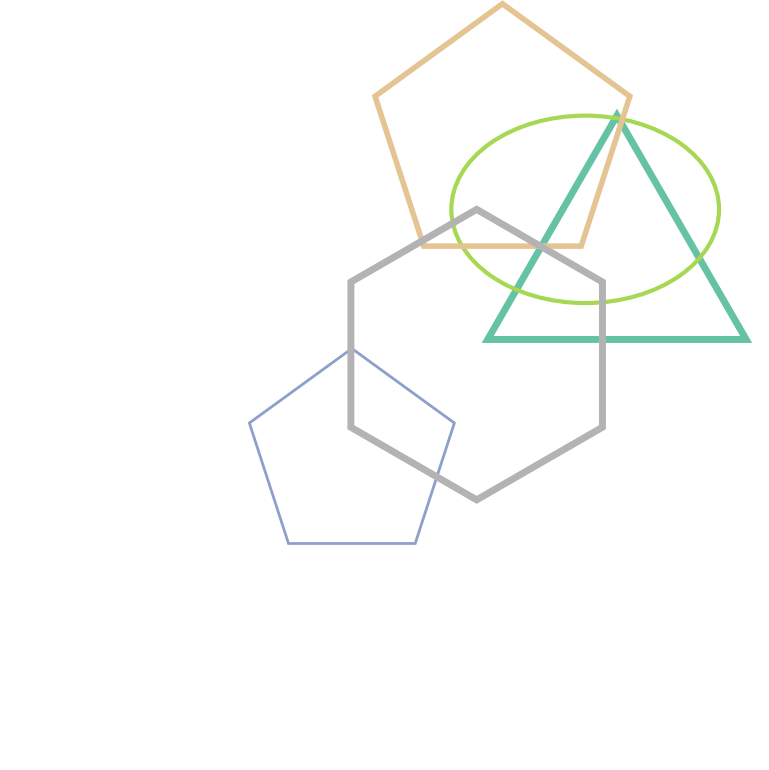[{"shape": "triangle", "thickness": 2.5, "radius": 0.97, "center": [0.801, 0.656]}, {"shape": "pentagon", "thickness": 1, "radius": 0.7, "center": [0.457, 0.407]}, {"shape": "oval", "thickness": 1.5, "radius": 0.87, "center": [0.76, 0.728]}, {"shape": "pentagon", "thickness": 2, "radius": 0.87, "center": [0.653, 0.821]}, {"shape": "hexagon", "thickness": 2.5, "radius": 0.94, "center": [0.619, 0.539]}]